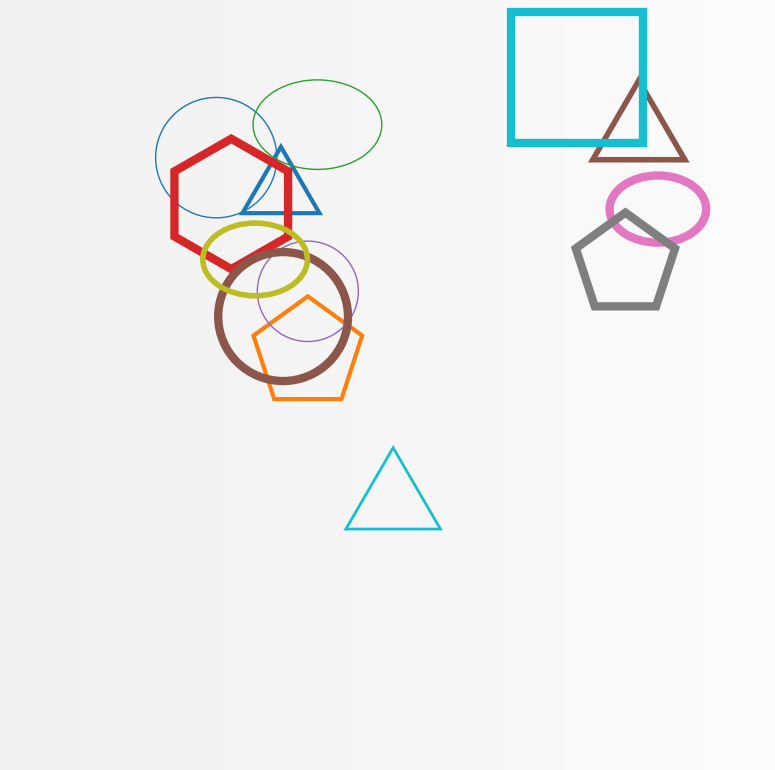[{"shape": "circle", "thickness": 0.5, "radius": 0.39, "center": [0.279, 0.795]}, {"shape": "triangle", "thickness": 1.5, "radius": 0.29, "center": [0.363, 0.752]}, {"shape": "pentagon", "thickness": 1.5, "radius": 0.37, "center": [0.397, 0.541]}, {"shape": "oval", "thickness": 0.5, "radius": 0.42, "center": [0.41, 0.838]}, {"shape": "hexagon", "thickness": 3, "radius": 0.42, "center": [0.298, 0.735]}, {"shape": "circle", "thickness": 0.5, "radius": 0.33, "center": [0.397, 0.622]}, {"shape": "circle", "thickness": 3, "radius": 0.42, "center": [0.365, 0.589]}, {"shape": "triangle", "thickness": 2, "radius": 0.34, "center": [0.824, 0.827]}, {"shape": "oval", "thickness": 3, "radius": 0.31, "center": [0.849, 0.728]}, {"shape": "pentagon", "thickness": 3, "radius": 0.34, "center": [0.807, 0.657]}, {"shape": "oval", "thickness": 2, "radius": 0.34, "center": [0.329, 0.663]}, {"shape": "triangle", "thickness": 1, "radius": 0.35, "center": [0.507, 0.348]}, {"shape": "square", "thickness": 3, "radius": 0.43, "center": [0.745, 0.899]}]